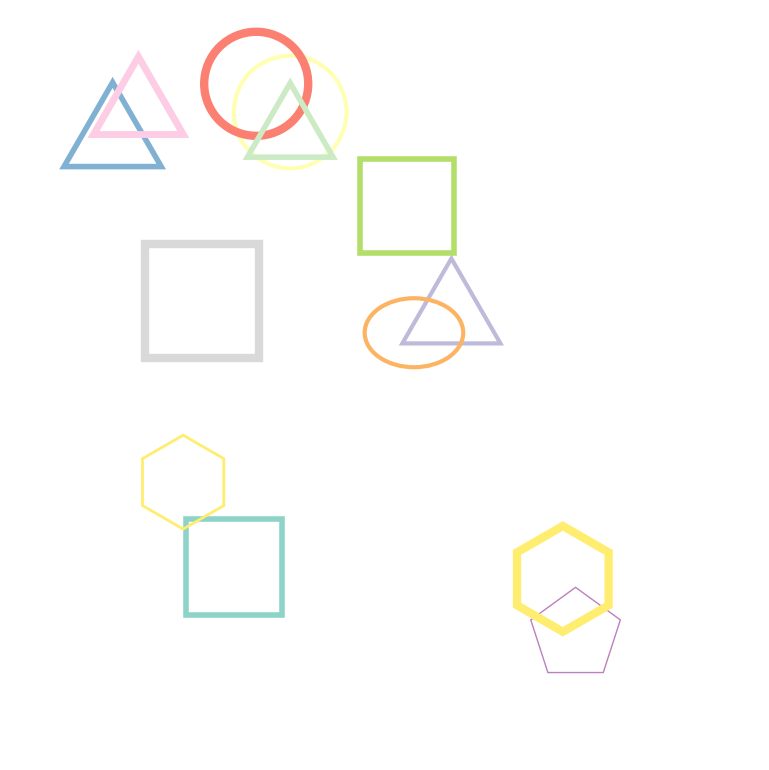[{"shape": "square", "thickness": 2, "radius": 0.31, "center": [0.304, 0.264]}, {"shape": "circle", "thickness": 1.5, "radius": 0.37, "center": [0.377, 0.854]}, {"shape": "triangle", "thickness": 1.5, "radius": 0.37, "center": [0.586, 0.591]}, {"shape": "circle", "thickness": 3, "radius": 0.34, "center": [0.333, 0.891]}, {"shape": "triangle", "thickness": 2, "radius": 0.36, "center": [0.146, 0.82]}, {"shape": "oval", "thickness": 1.5, "radius": 0.32, "center": [0.538, 0.568]}, {"shape": "square", "thickness": 2, "radius": 0.31, "center": [0.529, 0.732]}, {"shape": "triangle", "thickness": 2.5, "radius": 0.34, "center": [0.18, 0.859]}, {"shape": "square", "thickness": 3, "radius": 0.37, "center": [0.262, 0.609]}, {"shape": "pentagon", "thickness": 0.5, "radius": 0.31, "center": [0.747, 0.176]}, {"shape": "triangle", "thickness": 2, "radius": 0.32, "center": [0.377, 0.828]}, {"shape": "hexagon", "thickness": 3, "radius": 0.34, "center": [0.731, 0.248]}, {"shape": "hexagon", "thickness": 1, "radius": 0.3, "center": [0.238, 0.374]}]